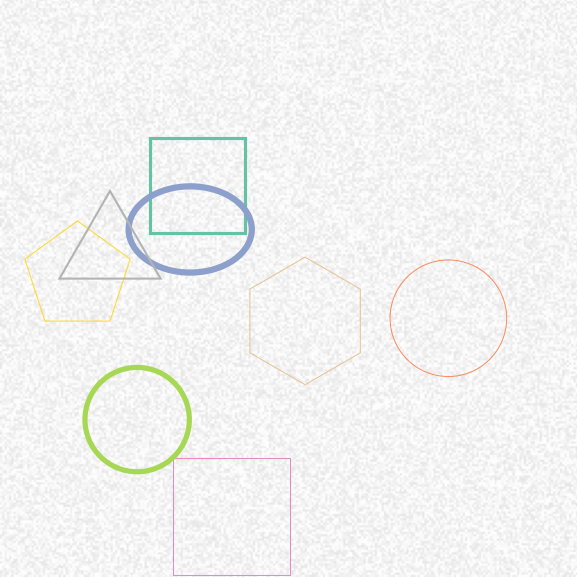[{"shape": "square", "thickness": 1.5, "radius": 0.41, "center": [0.342, 0.678]}, {"shape": "circle", "thickness": 0.5, "radius": 0.5, "center": [0.776, 0.448]}, {"shape": "oval", "thickness": 3, "radius": 0.53, "center": [0.329, 0.602]}, {"shape": "square", "thickness": 0.5, "radius": 0.5, "center": [0.401, 0.105]}, {"shape": "circle", "thickness": 2.5, "radius": 0.45, "center": [0.237, 0.273]}, {"shape": "pentagon", "thickness": 0.5, "radius": 0.48, "center": [0.134, 0.521]}, {"shape": "hexagon", "thickness": 0.5, "radius": 0.55, "center": [0.528, 0.443]}, {"shape": "triangle", "thickness": 1, "radius": 0.51, "center": [0.191, 0.567]}]